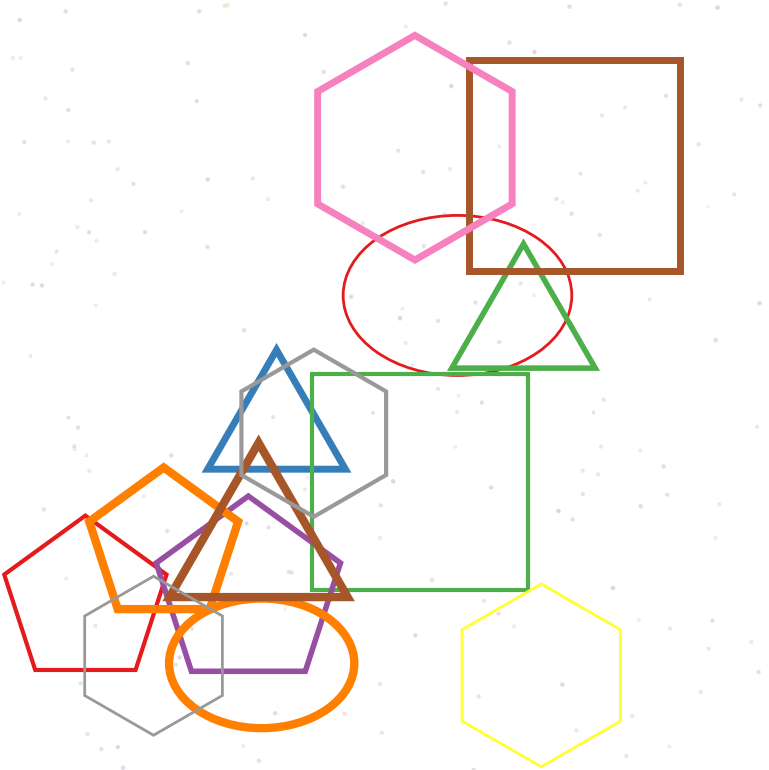[{"shape": "oval", "thickness": 1, "radius": 0.74, "center": [0.594, 0.616]}, {"shape": "pentagon", "thickness": 1.5, "radius": 0.55, "center": [0.111, 0.22]}, {"shape": "triangle", "thickness": 2.5, "radius": 0.52, "center": [0.359, 0.442]}, {"shape": "triangle", "thickness": 2, "radius": 0.54, "center": [0.68, 0.576]}, {"shape": "square", "thickness": 1.5, "radius": 0.7, "center": [0.545, 0.374]}, {"shape": "pentagon", "thickness": 2, "radius": 0.63, "center": [0.323, 0.23]}, {"shape": "oval", "thickness": 3, "radius": 0.6, "center": [0.34, 0.139]}, {"shape": "pentagon", "thickness": 3, "radius": 0.51, "center": [0.213, 0.291]}, {"shape": "hexagon", "thickness": 1, "radius": 0.59, "center": [0.703, 0.123]}, {"shape": "square", "thickness": 2.5, "radius": 0.68, "center": [0.746, 0.785]}, {"shape": "triangle", "thickness": 3, "radius": 0.67, "center": [0.336, 0.291]}, {"shape": "hexagon", "thickness": 2.5, "radius": 0.73, "center": [0.539, 0.808]}, {"shape": "hexagon", "thickness": 1.5, "radius": 0.54, "center": [0.408, 0.437]}, {"shape": "hexagon", "thickness": 1, "radius": 0.52, "center": [0.199, 0.148]}]